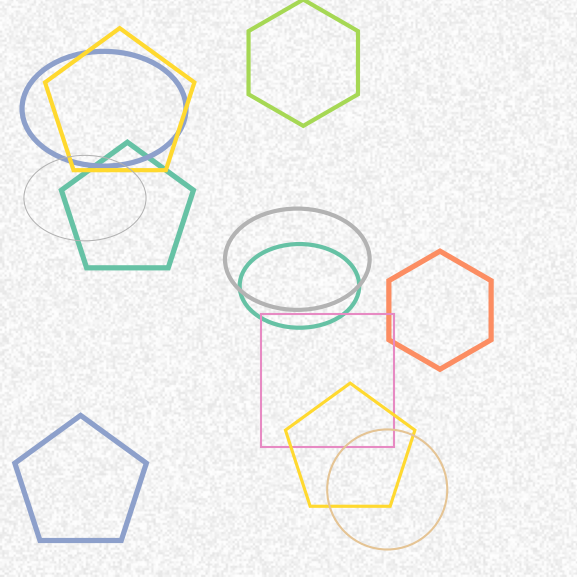[{"shape": "oval", "thickness": 2, "radius": 0.52, "center": [0.519, 0.504]}, {"shape": "pentagon", "thickness": 2.5, "radius": 0.6, "center": [0.221, 0.633]}, {"shape": "hexagon", "thickness": 2.5, "radius": 0.51, "center": [0.762, 0.462]}, {"shape": "pentagon", "thickness": 2.5, "radius": 0.6, "center": [0.14, 0.16]}, {"shape": "oval", "thickness": 2.5, "radius": 0.71, "center": [0.18, 0.811]}, {"shape": "square", "thickness": 1, "radius": 0.58, "center": [0.567, 0.34]}, {"shape": "hexagon", "thickness": 2, "radius": 0.55, "center": [0.525, 0.891]}, {"shape": "pentagon", "thickness": 1.5, "radius": 0.59, "center": [0.606, 0.218]}, {"shape": "pentagon", "thickness": 2, "radius": 0.68, "center": [0.207, 0.814]}, {"shape": "circle", "thickness": 1, "radius": 0.52, "center": [0.671, 0.152]}, {"shape": "oval", "thickness": 0.5, "radius": 0.53, "center": [0.147, 0.656]}, {"shape": "oval", "thickness": 2, "radius": 0.63, "center": [0.515, 0.55]}]